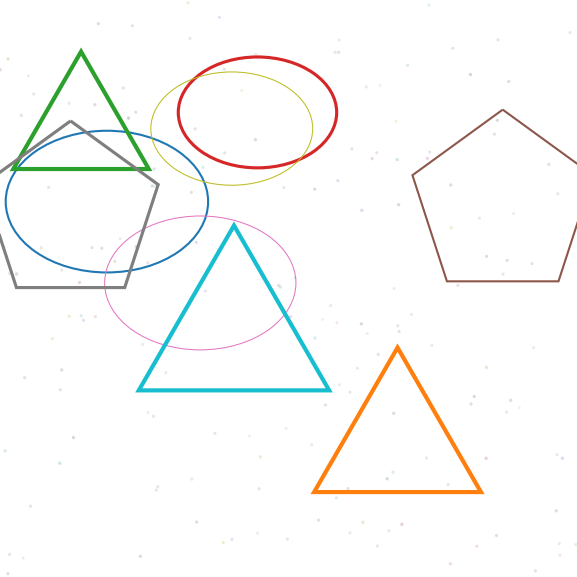[{"shape": "oval", "thickness": 1, "radius": 0.88, "center": [0.185, 0.65]}, {"shape": "triangle", "thickness": 2, "radius": 0.83, "center": [0.688, 0.23]}, {"shape": "triangle", "thickness": 2, "radius": 0.68, "center": [0.14, 0.774]}, {"shape": "oval", "thickness": 1.5, "radius": 0.69, "center": [0.446, 0.804]}, {"shape": "pentagon", "thickness": 1, "radius": 0.82, "center": [0.87, 0.645]}, {"shape": "oval", "thickness": 0.5, "radius": 0.83, "center": [0.347, 0.509]}, {"shape": "pentagon", "thickness": 1.5, "radius": 0.8, "center": [0.122, 0.63]}, {"shape": "oval", "thickness": 0.5, "radius": 0.7, "center": [0.401, 0.776]}, {"shape": "triangle", "thickness": 2, "radius": 0.95, "center": [0.405, 0.418]}]